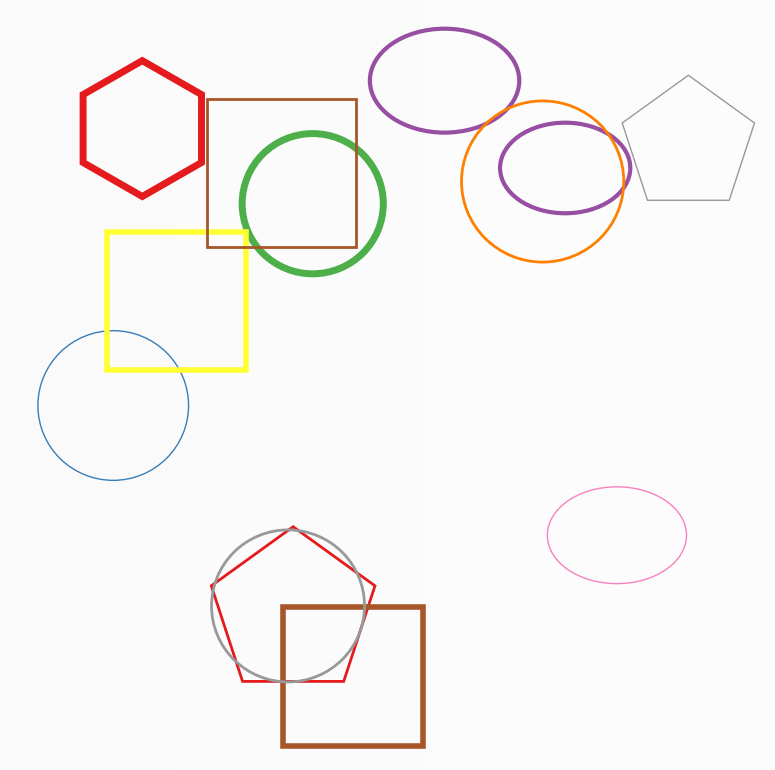[{"shape": "hexagon", "thickness": 2.5, "radius": 0.44, "center": [0.184, 0.833]}, {"shape": "pentagon", "thickness": 1, "radius": 0.56, "center": [0.378, 0.205]}, {"shape": "circle", "thickness": 0.5, "radius": 0.49, "center": [0.146, 0.473]}, {"shape": "circle", "thickness": 2.5, "radius": 0.46, "center": [0.404, 0.735]}, {"shape": "oval", "thickness": 1.5, "radius": 0.42, "center": [0.729, 0.782]}, {"shape": "oval", "thickness": 1.5, "radius": 0.48, "center": [0.574, 0.895]}, {"shape": "circle", "thickness": 1, "radius": 0.52, "center": [0.7, 0.764]}, {"shape": "square", "thickness": 2, "radius": 0.45, "center": [0.228, 0.609]}, {"shape": "square", "thickness": 2, "radius": 0.45, "center": [0.456, 0.122]}, {"shape": "square", "thickness": 1, "radius": 0.48, "center": [0.363, 0.775]}, {"shape": "oval", "thickness": 0.5, "radius": 0.45, "center": [0.796, 0.305]}, {"shape": "circle", "thickness": 1, "radius": 0.49, "center": [0.372, 0.213]}, {"shape": "pentagon", "thickness": 0.5, "radius": 0.45, "center": [0.888, 0.813]}]